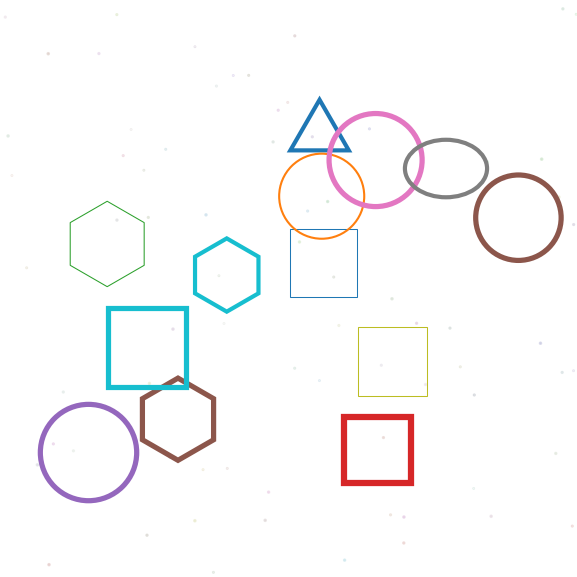[{"shape": "square", "thickness": 0.5, "radius": 0.29, "center": [0.56, 0.543]}, {"shape": "triangle", "thickness": 2, "radius": 0.29, "center": [0.553, 0.768]}, {"shape": "circle", "thickness": 1, "radius": 0.37, "center": [0.557, 0.659]}, {"shape": "hexagon", "thickness": 0.5, "radius": 0.37, "center": [0.186, 0.577]}, {"shape": "square", "thickness": 3, "radius": 0.29, "center": [0.654, 0.22]}, {"shape": "circle", "thickness": 2.5, "radius": 0.42, "center": [0.153, 0.216]}, {"shape": "circle", "thickness": 2.5, "radius": 0.37, "center": [0.898, 0.622]}, {"shape": "hexagon", "thickness": 2.5, "radius": 0.36, "center": [0.308, 0.273]}, {"shape": "circle", "thickness": 2.5, "radius": 0.4, "center": [0.65, 0.722]}, {"shape": "oval", "thickness": 2, "radius": 0.36, "center": [0.772, 0.707]}, {"shape": "square", "thickness": 0.5, "radius": 0.3, "center": [0.68, 0.373]}, {"shape": "square", "thickness": 2.5, "radius": 0.34, "center": [0.255, 0.397]}, {"shape": "hexagon", "thickness": 2, "radius": 0.32, "center": [0.393, 0.523]}]